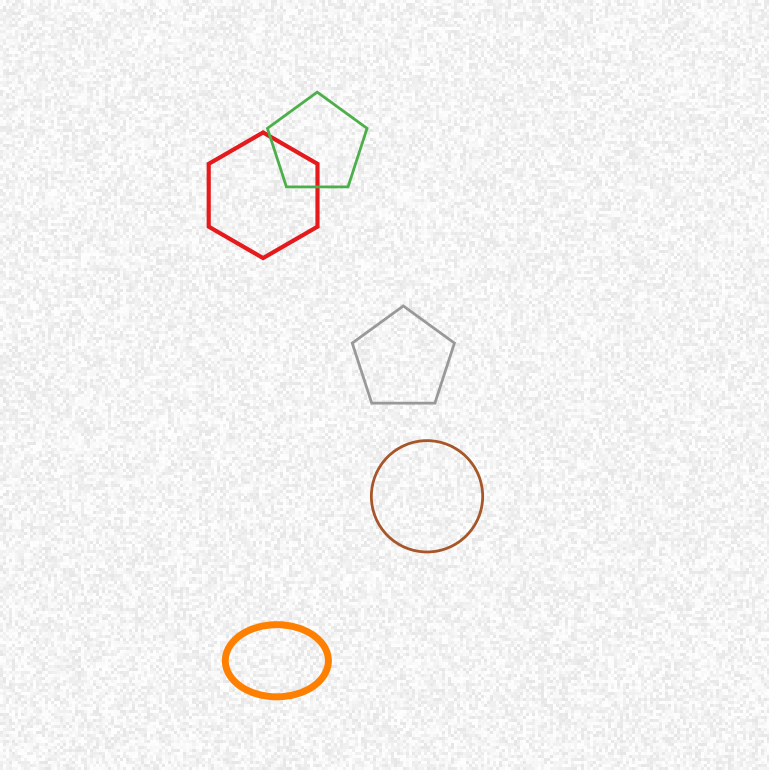[{"shape": "hexagon", "thickness": 1.5, "radius": 0.41, "center": [0.342, 0.746]}, {"shape": "pentagon", "thickness": 1, "radius": 0.34, "center": [0.412, 0.812]}, {"shape": "oval", "thickness": 2.5, "radius": 0.33, "center": [0.36, 0.142]}, {"shape": "circle", "thickness": 1, "radius": 0.36, "center": [0.555, 0.355]}, {"shape": "pentagon", "thickness": 1, "radius": 0.35, "center": [0.524, 0.533]}]